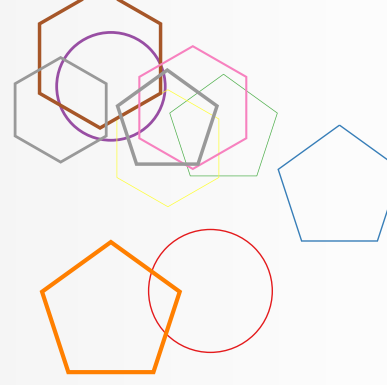[{"shape": "circle", "thickness": 1, "radius": 0.8, "center": [0.543, 0.244]}, {"shape": "pentagon", "thickness": 1, "radius": 0.83, "center": [0.876, 0.509]}, {"shape": "pentagon", "thickness": 0.5, "radius": 0.73, "center": [0.577, 0.661]}, {"shape": "circle", "thickness": 2, "radius": 0.7, "center": [0.286, 0.776]}, {"shape": "pentagon", "thickness": 3, "radius": 0.93, "center": [0.286, 0.184]}, {"shape": "hexagon", "thickness": 0.5, "radius": 0.76, "center": [0.433, 0.615]}, {"shape": "hexagon", "thickness": 2.5, "radius": 0.9, "center": [0.258, 0.848]}, {"shape": "hexagon", "thickness": 1.5, "radius": 0.8, "center": [0.498, 0.721]}, {"shape": "pentagon", "thickness": 2.5, "radius": 0.67, "center": [0.432, 0.683]}, {"shape": "hexagon", "thickness": 2, "radius": 0.68, "center": [0.157, 0.715]}]